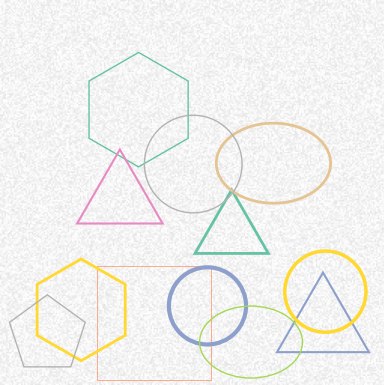[{"shape": "hexagon", "thickness": 1, "radius": 0.74, "center": [0.36, 0.715]}, {"shape": "triangle", "thickness": 2, "radius": 0.55, "center": [0.602, 0.397]}, {"shape": "square", "thickness": 0.5, "radius": 0.74, "center": [0.4, 0.16]}, {"shape": "triangle", "thickness": 1.5, "radius": 0.69, "center": [0.839, 0.154]}, {"shape": "circle", "thickness": 3, "radius": 0.5, "center": [0.539, 0.205]}, {"shape": "triangle", "thickness": 1.5, "radius": 0.64, "center": [0.311, 0.484]}, {"shape": "oval", "thickness": 1, "radius": 0.67, "center": [0.652, 0.112]}, {"shape": "circle", "thickness": 2.5, "radius": 0.53, "center": [0.845, 0.242]}, {"shape": "hexagon", "thickness": 2, "radius": 0.66, "center": [0.211, 0.195]}, {"shape": "oval", "thickness": 2, "radius": 0.74, "center": [0.71, 0.576]}, {"shape": "circle", "thickness": 1, "radius": 0.63, "center": [0.502, 0.574]}, {"shape": "pentagon", "thickness": 1, "radius": 0.52, "center": [0.123, 0.131]}]